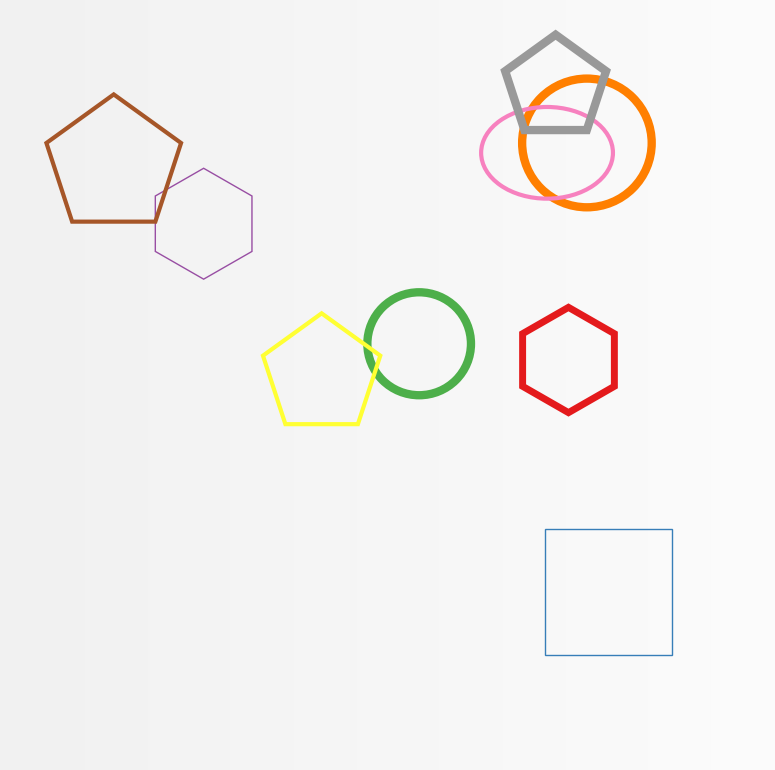[{"shape": "hexagon", "thickness": 2.5, "radius": 0.34, "center": [0.734, 0.532]}, {"shape": "square", "thickness": 0.5, "radius": 0.41, "center": [0.785, 0.231]}, {"shape": "circle", "thickness": 3, "radius": 0.33, "center": [0.541, 0.554]}, {"shape": "hexagon", "thickness": 0.5, "radius": 0.36, "center": [0.263, 0.709]}, {"shape": "circle", "thickness": 3, "radius": 0.42, "center": [0.757, 0.814]}, {"shape": "pentagon", "thickness": 1.5, "radius": 0.4, "center": [0.415, 0.514]}, {"shape": "pentagon", "thickness": 1.5, "radius": 0.46, "center": [0.147, 0.786]}, {"shape": "oval", "thickness": 1.5, "radius": 0.43, "center": [0.706, 0.802]}, {"shape": "pentagon", "thickness": 3, "radius": 0.34, "center": [0.717, 0.886]}]